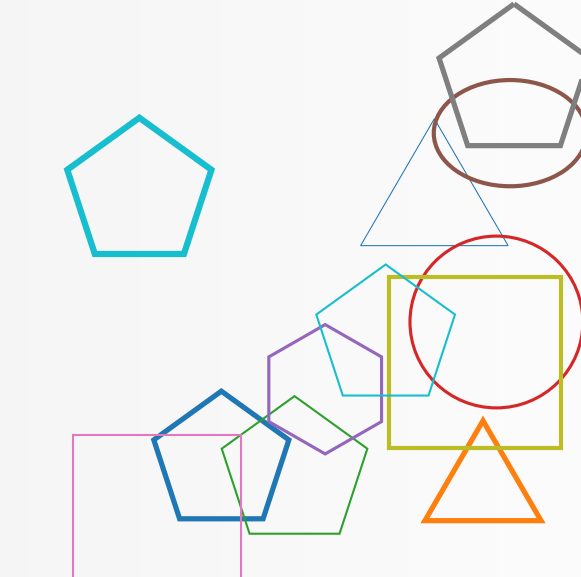[{"shape": "triangle", "thickness": 0.5, "radius": 0.73, "center": [0.747, 0.647]}, {"shape": "pentagon", "thickness": 2.5, "radius": 0.61, "center": [0.381, 0.2]}, {"shape": "triangle", "thickness": 2.5, "radius": 0.58, "center": [0.831, 0.155]}, {"shape": "pentagon", "thickness": 1, "radius": 0.66, "center": [0.507, 0.181]}, {"shape": "circle", "thickness": 1.5, "radius": 0.74, "center": [0.854, 0.442]}, {"shape": "hexagon", "thickness": 1.5, "radius": 0.56, "center": [0.559, 0.325]}, {"shape": "oval", "thickness": 2, "radius": 0.66, "center": [0.878, 0.769]}, {"shape": "square", "thickness": 1, "radius": 0.72, "center": [0.27, 0.101]}, {"shape": "pentagon", "thickness": 2.5, "radius": 0.68, "center": [0.884, 0.857]}, {"shape": "square", "thickness": 2, "radius": 0.74, "center": [0.817, 0.372]}, {"shape": "pentagon", "thickness": 1, "radius": 0.63, "center": [0.664, 0.416]}, {"shape": "pentagon", "thickness": 3, "radius": 0.65, "center": [0.24, 0.665]}]